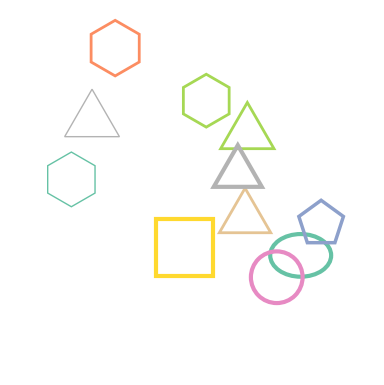[{"shape": "hexagon", "thickness": 1, "radius": 0.35, "center": [0.185, 0.534]}, {"shape": "oval", "thickness": 3, "radius": 0.4, "center": [0.781, 0.337]}, {"shape": "hexagon", "thickness": 2, "radius": 0.36, "center": [0.299, 0.875]}, {"shape": "pentagon", "thickness": 2.5, "radius": 0.3, "center": [0.834, 0.419]}, {"shape": "circle", "thickness": 3, "radius": 0.34, "center": [0.719, 0.28]}, {"shape": "triangle", "thickness": 2, "radius": 0.4, "center": [0.642, 0.654]}, {"shape": "hexagon", "thickness": 2, "radius": 0.34, "center": [0.536, 0.738]}, {"shape": "square", "thickness": 3, "radius": 0.37, "center": [0.479, 0.356]}, {"shape": "triangle", "thickness": 2, "radius": 0.39, "center": [0.637, 0.434]}, {"shape": "triangle", "thickness": 3, "radius": 0.36, "center": [0.618, 0.551]}, {"shape": "triangle", "thickness": 1, "radius": 0.41, "center": [0.239, 0.686]}]